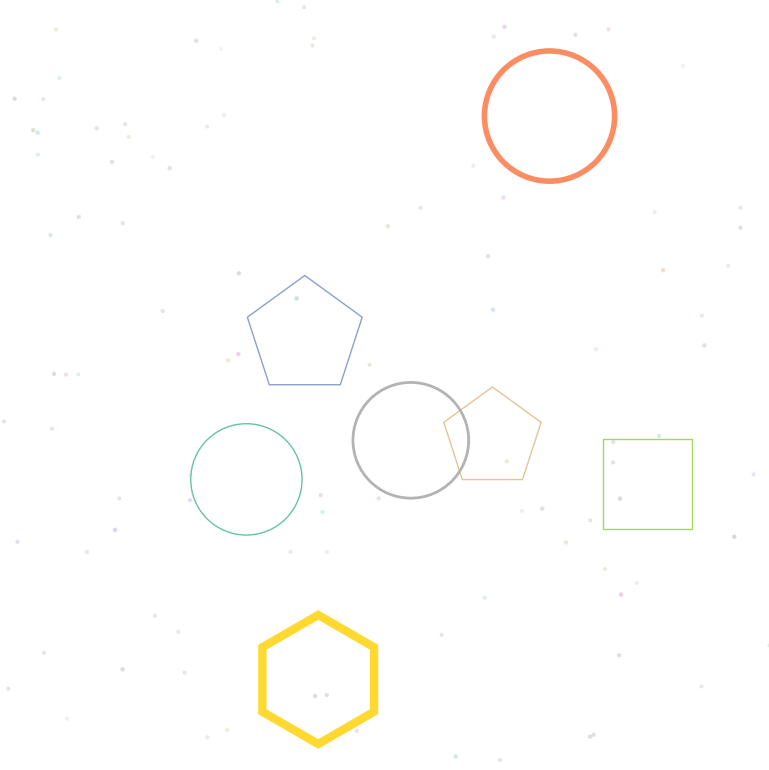[{"shape": "circle", "thickness": 0.5, "radius": 0.36, "center": [0.32, 0.377]}, {"shape": "circle", "thickness": 2, "radius": 0.42, "center": [0.714, 0.849]}, {"shape": "pentagon", "thickness": 0.5, "radius": 0.39, "center": [0.396, 0.564]}, {"shape": "square", "thickness": 0.5, "radius": 0.29, "center": [0.841, 0.371]}, {"shape": "hexagon", "thickness": 3, "radius": 0.42, "center": [0.413, 0.118]}, {"shape": "pentagon", "thickness": 0.5, "radius": 0.33, "center": [0.64, 0.431]}, {"shape": "circle", "thickness": 1, "radius": 0.38, "center": [0.534, 0.428]}]